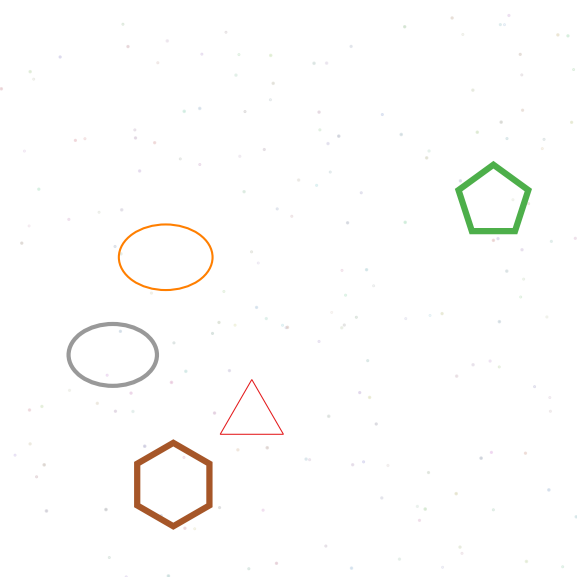[{"shape": "triangle", "thickness": 0.5, "radius": 0.32, "center": [0.436, 0.279]}, {"shape": "pentagon", "thickness": 3, "radius": 0.32, "center": [0.854, 0.65]}, {"shape": "oval", "thickness": 1, "radius": 0.41, "center": [0.287, 0.554]}, {"shape": "hexagon", "thickness": 3, "radius": 0.36, "center": [0.3, 0.16]}, {"shape": "oval", "thickness": 2, "radius": 0.38, "center": [0.195, 0.385]}]